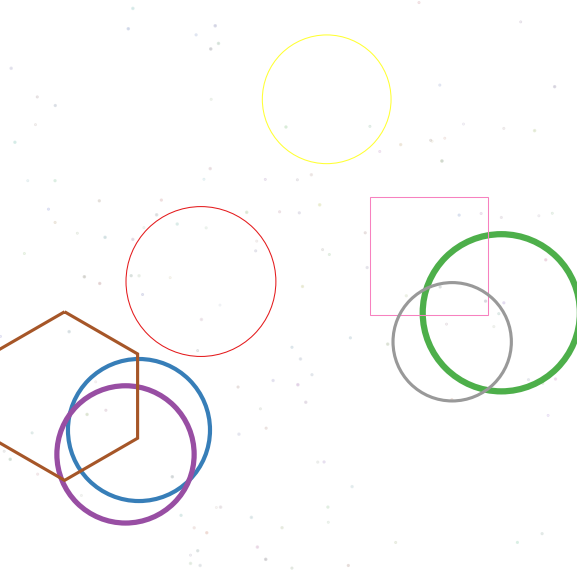[{"shape": "circle", "thickness": 0.5, "radius": 0.65, "center": [0.348, 0.512]}, {"shape": "circle", "thickness": 2, "radius": 0.61, "center": [0.241, 0.255]}, {"shape": "circle", "thickness": 3, "radius": 0.68, "center": [0.868, 0.458]}, {"shape": "circle", "thickness": 2.5, "radius": 0.59, "center": [0.217, 0.212]}, {"shape": "circle", "thickness": 0.5, "radius": 0.56, "center": [0.566, 0.827]}, {"shape": "hexagon", "thickness": 1.5, "radius": 0.73, "center": [0.112, 0.313]}, {"shape": "square", "thickness": 0.5, "radius": 0.51, "center": [0.742, 0.555]}, {"shape": "circle", "thickness": 1.5, "radius": 0.51, "center": [0.783, 0.407]}]